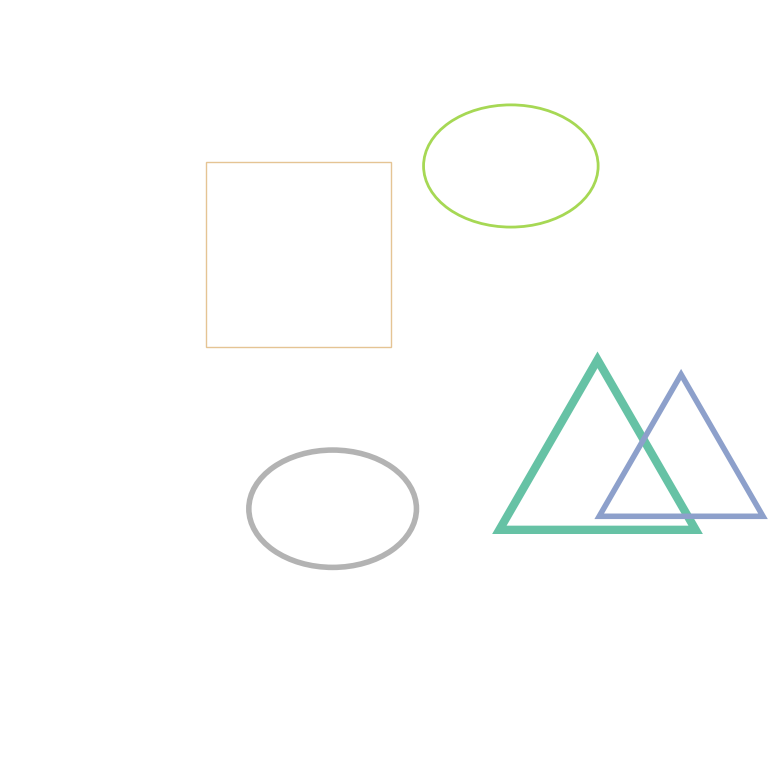[{"shape": "triangle", "thickness": 3, "radius": 0.74, "center": [0.776, 0.386]}, {"shape": "triangle", "thickness": 2, "radius": 0.61, "center": [0.885, 0.391]}, {"shape": "oval", "thickness": 1, "radius": 0.57, "center": [0.663, 0.784]}, {"shape": "square", "thickness": 0.5, "radius": 0.6, "center": [0.388, 0.669]}, {"shape": "oval", "thickness": 2, "radius": 0.54, "center": [0.432, 0.339]}]